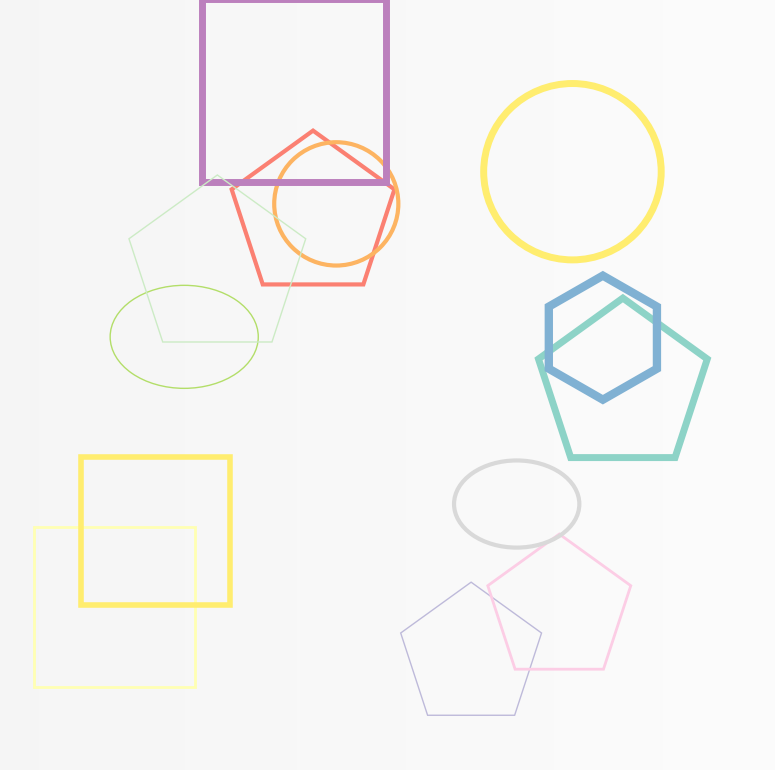[{"shape": "pentagon", "thickness": 2.5, "radius": 0.57, "center": [0.804, 0.498]}, {"shape": "square", "thickness": 1, "radius": 0.52, "center": [0.148, 0.211]}, {"shape": "pentagon", "thickness": 0.5, "radius": 0.48, "center": [0.608, 0.148]}, {"shape": "pentagon", "thickness": 1.5, "radius": 0.55, "center": [0.404, 0.72]}, {"shape": "hexagon", "thickness": 3, "radius": 0.4, "center": [0.778, 0.561]}, {"shape": "circle", "thickness": 1.5, "radius": 0.4, "center": [0.434, 0.735]}, {"shape": "oval", "thickness": 0.5, "radius": 0.48, "center": [0.238, 0.563]}, {"shape": "pentagon", "thickness": 1, "radius": 0.49, "center": [0.722, 0.209]}, {"shape": "oval", "thickness": 1.5, "radius": 0.4, "center": [0.667, 0.345]}, {"shape": "square", "thickness": 2.5, "radius": 0.59, "center": [0.379, 0.883]}, {"shape": "pentagon", "thickness": 0.5, "radius": 0.6, "center": [0.28, 0.653]}, {"shape": "circle", "thickness": 2.5, "radius": 0.57, "center": [0.739, 0.777]}, {"shape": "square", "thickness": 2, "radius": 0.48, "center": [0.2, 0.31]}]